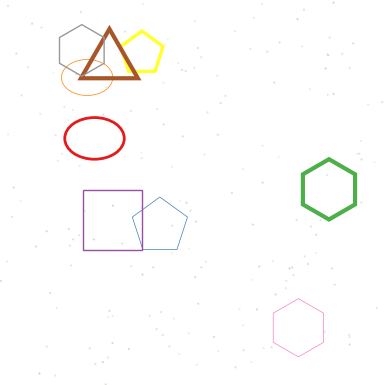[{"shape": "oval", "thickness": 2, "radius": 0.39, "center": [0.245, 0.641]}, {"shape": "pentagon", "thickness": 0.5, "radius": 0.38, "center": [0.415, 0.413]}, {"shape": "hexagon", "thickness": 3, "radius": 0.39, "center": [0.855, 0.508]}, {"shape": "square", "thickness": 1, "radius": 0.39, "center": [0.292, 0.429]}, {"shape": "oval", "thickness": 0.5, "radius": 0.33, "center": [0.226, 0.799]}, {"shape": "pentagon", "thickness": 2.5, "radius": 0.29, "center": [0.369, 0.861]}, {"shape": "triangle", "thickness": 3, "radius": 0.43, "center": [0.284, 0.839]}, {"shape": "hexagon", "thickness": 0.5, "radius": 0.38, "center": [0.775, 0.149]}, {"shape": "hexagon", "thickness": 1, "radius": 0.33, "center": [0.212, 0.869]}]